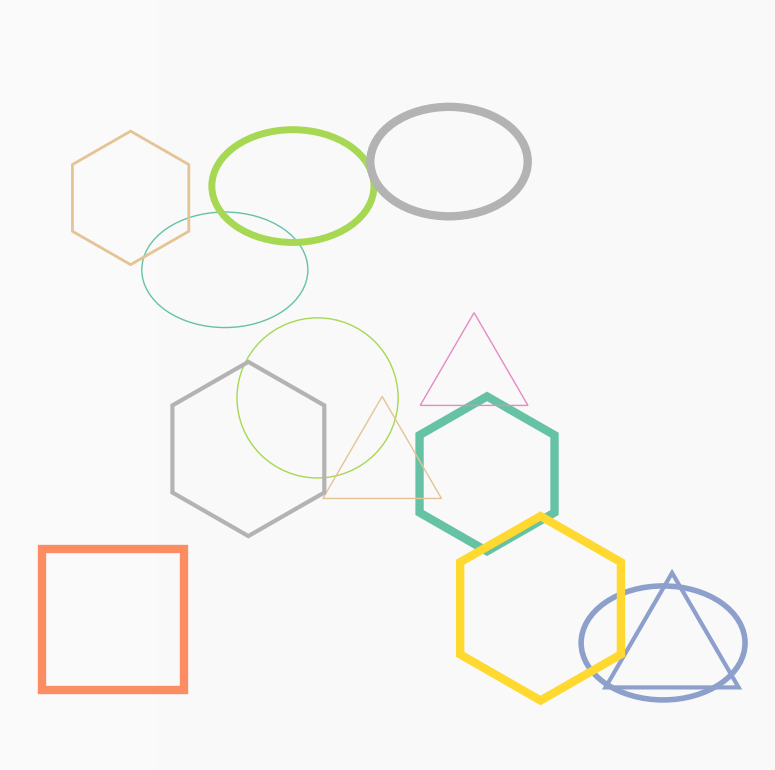[{"shape": "hexagon", "thickness": 3, "radius": 0.5, "center": [0.628, 0.385]}, {"shape": "oval", "thickness": 0.5, "radius": 0.54, "center": [0.29, 0.65]}, {"shape": "square", "thickness": 3, "radius": 0.46, "center": [0.146, 0.196]}, {"shape": "oval", "thickness": 2, "radius": 0.53, "center": [0.856, 0.165]}, {"shape": "triangle", "thickness": 1.5, "radius": 0.5, "center": [0.867, 0.157]}, {"shape": "triangle", "thickness": 0.5, "radius": 0.4, "center": [0.612, 0.514]}, {"shape": "circle", "thickness": 0.5, "radius": 0.52, "center": [0.41, 0.483]}, {"shape": "oval", "thickness": 2.5, "radius": 0.52, "center": [0.378, 0.758]}, {"shape": "hexagon", "thickness": 3, "radius": 0.6, "center": [0.697, 0.21]}, {"shape": "triangle", "thickness": 0.5, "radius": 0.44, "center": [0.493, 0.397]}, {"shape": "hexagon", "thickness": 1, "radius": 0.43, "center": [0.169, 0.743]}, {"shape": "oval", "thickness": 3, "radius": 0.51, "center": [0.579, 0.79]}, {"shape": "hexagon", "thickness": 1.5, "radius": 0.57, "center": [0.32, 0.417]}]